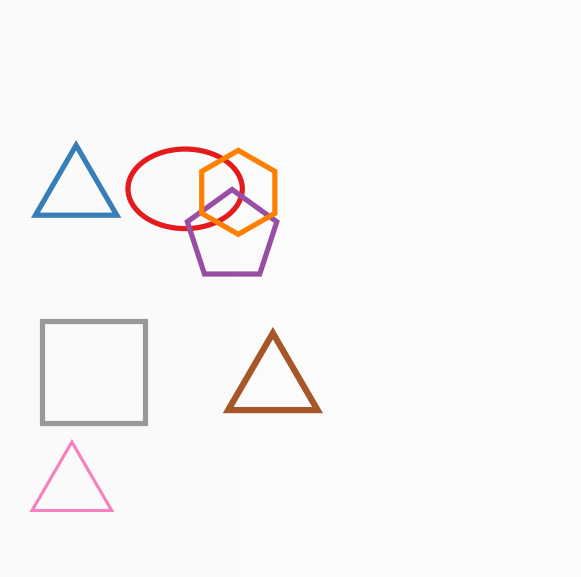[{"shape": "oval", "thickness": 2.5, "radius": 0.49, "center": [0.319, 0.672]}, {"shape": "triangle", "thickness": 2.5, "radius": 0.4, "center": [0.131, 0.667]}, {"shape": "pentagon", "thickness": 2.5, "radius": 0.4, "center": [0.399, 0.59]}, {"shape": "hexagon", "thickness": 2.5, "radius": 0.36, "center": [0.41, 0.666]}, {"shape": "triangle", "thickness": 3, "radius": 0.44, "center": [0.469, 0.333]}, {"shape": "triangle", "thickness": 1.5, "radius": 0.4, "center": [0.124, 0.155]}, {"shape": "square", "thickness": 2.5, "radius": 0.44, "center": [0.161, 0.355]}]